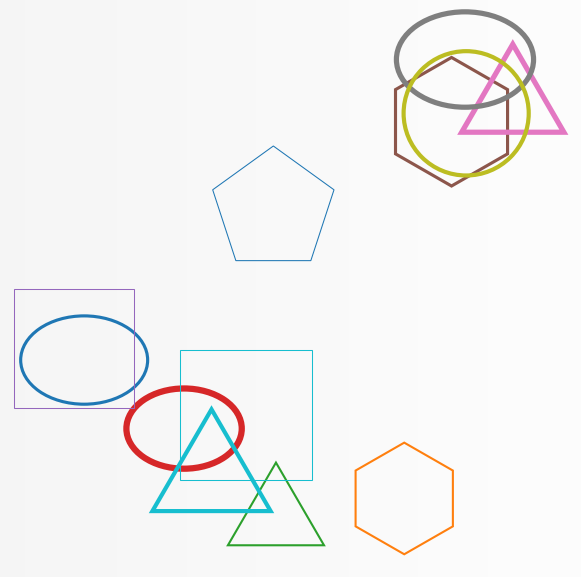[{"shape": "pentagon", "thickness": 0.5, "radius": 0.55, "center": [0.47, 0.637]}, {"shape": "oval", "thickness": 1.5, "radius": 0.55, "center": [0.145, 0.376]}, {"shape": "hexagon", "thickness": 1, "radius": 0.48, "center": [0.695, 0.136]}, {"shape": "triangle", "thickness": 1, "radius": 0.48, "center": [0.475, 0.103]}, {"shape": "oval", "thickness": 3, "radius": 0.5, "center": [0.317, 0.257]}, {"shape": "square", "thickness": 0.5, "radius": 0.52, "center": [0.128, 0.395]}, {"shape": "hexagon", "thickness": 1.5, "radius": 0.56, "center": [0.777, 0.788]}, {"shape": "triangle", "thickness": 2.5, "radius": 0.51, "center": [0.882, 0.821]}, {"shape": "oval", "thickness": 2.5, "radius": 0.59, "center": [0.8, 0.896]}, {"shape": "circle", "thickness": 2, "radius": 0.54, "center": [0.802, 0.803]}, {"shape": "triangle", "thickness": 2, "radius": 0.59, "center": [0.364, 0.173]}, {"shape": "square", "thickness": 0.5, "radius": 0.56, "center": [0.423, 0.281]}]